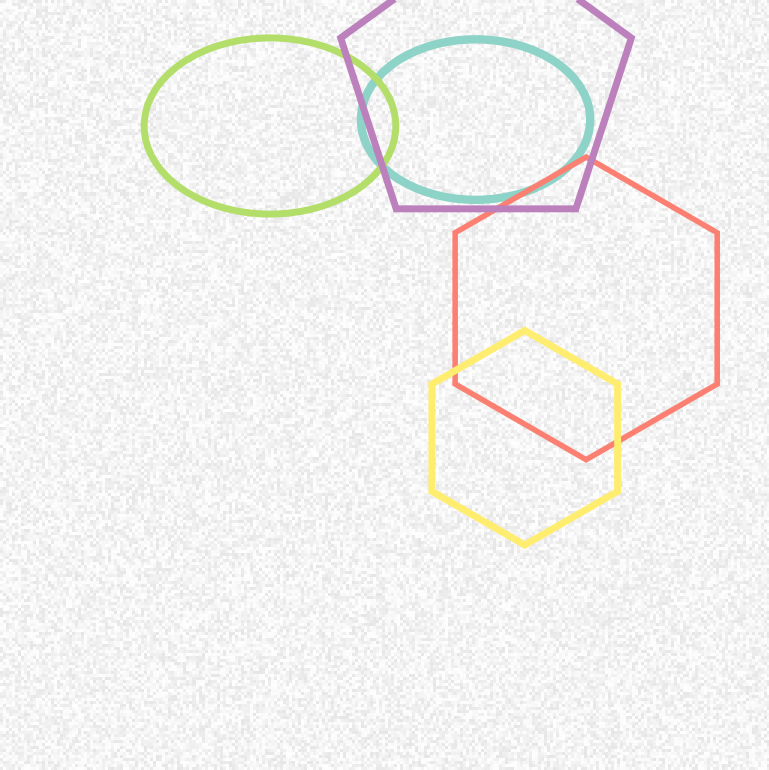[{"shape": "oval", "thickness": 3, "radius": 0.74, "center": [0.618, 0.845]}, {"shape": "hexagon", "thickness": 2, "radius": 0.98, "center": [0.761, 0.599]}, {"shape": "oval", "thickness": 2.5, "radius": 0.82, "center": [0.351, 0.836]}, {"shape": "pentagon", "thickness": 2.5, "radius": 0.99, "center": [0.631, 0.889]}, {"shape": "hexagon", "thickness": 2.5, "radius": 0.7, "center": [0.681, 0.432]}]